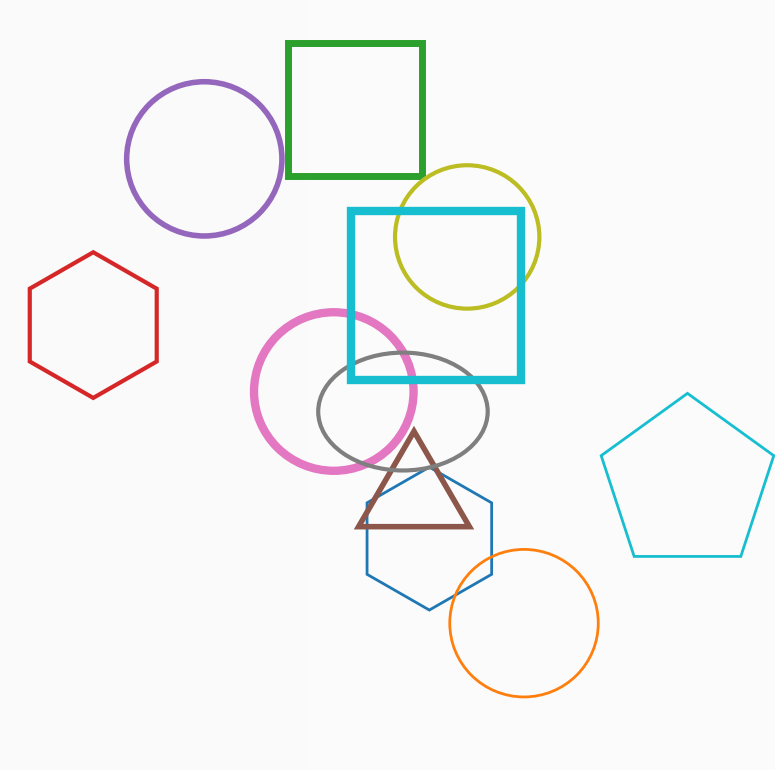[{"shape": "hexagon", "thickness": 1, "radius": 0.46, "center": [0.554, 0.301]}, {"shape": "circle", "thickness": 1, "radius": 0.48, "center": [0.676, 0.191]}, {"shape": "square", "thickness": 2.5, "radius": 0.43, "center": [0.458, 0.858]}, {"shape": "hexagon", "thickness": 1.5, "radius": 0.47, "center": [0.12, 0.578]}, {"shape": "circle", "thickness": 2, "radius": 0.5, "center": [0.264, 0.794]}, {"shape": "triangle", "thickness": 2, "radius": 0.41, "center": [0.534, 0.357]}, {"shape": "circle", "thickness": 3, "radius": 0.51, "center": [0.431, 0.492]}, {"shape": "oval", "thickness": 1.5, "radius": 0.55, "center": [0.52, 0.466]}, {"shape": "circle", "thickness": 1.5, "radius": 0.47, "center": [0.603, 0.692]}, {"shape": "pentagon", "thickness": 1, "radius": 0.59, "center": [0.887, 0.372]}, {"shape": "square", "thickness": 3, "radius": 0.55, "center": [0.563, 0.616]}]